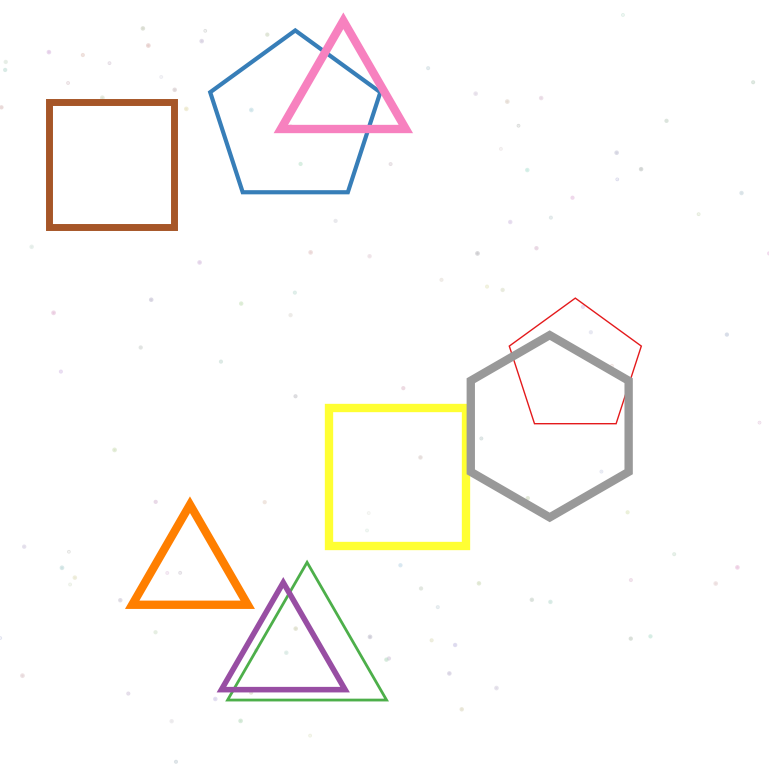[{"shape": "pentagon", "thickness": 0.5, "radius": 0.45, "center": [0.747, 0.523]}, {"shape": "pentagon", "thickness": 1.5, "radius": 0.58, "center": [0.383, 0.844]}, {"shape": "triangle", "thickness": 1, "radius": 0.6, "center": [0.399, 0.15]}, {"shape": "triangle", "thickness": 2, "radius": 0.46, "center": [0.368, 0.151]}, {"shape": "triangle", "thickness": 3, "radius": 0.43, "center": [0.247, 0.258]}, {"shape": "square", "thickness": 3, "radius": 0.45, "center": [0.516, 0.38]}, {"shape": "square", "thickness": 2.5, "radius": 0.41, "center": [0.145, 0.786]}, {"shape": "triangle", "thickness": 3, "radius": 0.47, "center": [0.446, 0.879]}, {"shape": "hexagon", "thickness": 3, "radius": 0.59, "center": [0.714, 0.446]}]